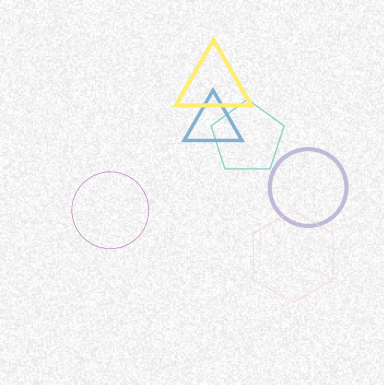[{"shape": "pentagon", "thickness": 1, "radius": 0.5, "center": [0.643, 0.642]}, {"shape": "circle", "thickness": 3, "radius": 0.5, "center": [0.8, 0.513]}, {"shape": "triangle", "thickness": 2.5, "radius": 0.43, "center": [0.553, 0.679]}, {"shape": "hexagon", "thickness": 0.5, "radius": 0.6, "center": [0.762, 0.334]}, {"shape": "circle", "thickness": 0.5, "radius": 0.5, "center": [0.287, 0.454]}, {"shape": "triangle", "thickness": 3, "radius": 0.57, "center": [0.555, 0.783]}]